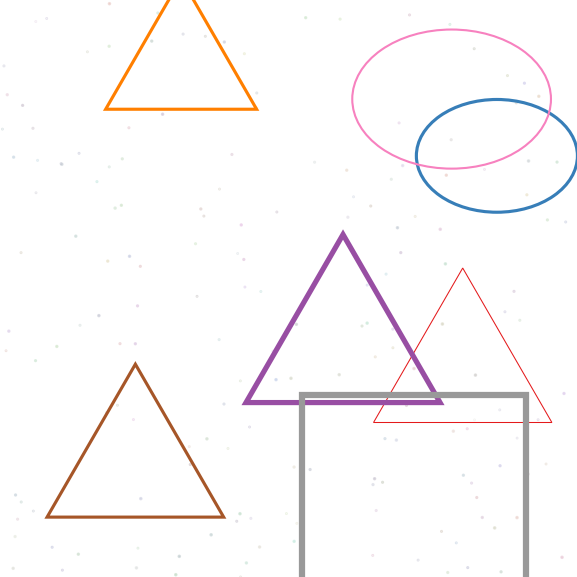[{"shape": "triangle", "thickness": 0.5, "radius": 0.89, "center": [0.801, 0.357]}, {"shape": "oval", "thickness": 1.5, "radius": 0.7, "center": [0.86, 0.729]}, {"shape": "triangle", "thickness": 2.5, "radius": 0.97, "center": [0.594, 0.399]}, {"shape": "triangle", "thickness": 1.5, "radius": 0.75, "center": [0.314, 0.885]}, {"shape": "triangle", "thickness": 1.5, "radius": 0.88, "center": [0.234, 0.192]}, {"shape": "oval", "thickness": 1, "radius": 0.86, "center": [0.782, 0.828]}, {"shape": "square", "thickness": 3, "radius": 0.97, "center": [0.717, 0.122]}]